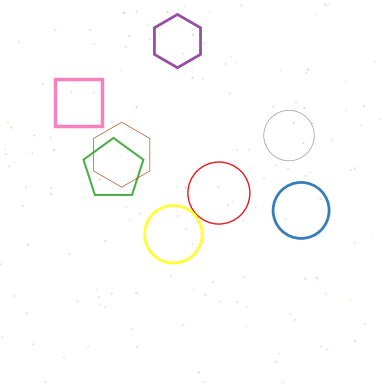[{"shape": "circle", "thickness": 1, "radius": 0.4, "center": [0.569, 0.499]}, {"shape": "circle", "thickness": 2, "radius": 0.36, "center": [0.782, 0.453]}, {"shape": "pentagon", "thickness": 1.5, "radius": 0.41, "center": [0.295, 0.56]}, {"shape": "hexagon", "thickness": 2, "radius": 0.35, "center": [0.461, 0.893]}, {"shape": "circle", "thickness": 2, "radius": 0.37, "center": [0.45, 0.391]}, {"shape": "hexagon", "thickness": 0.5, "radius": 0.42, "center": [0.316, 0.598]}, {"shape": "square", "thickness": 2.5, "radius": 0.31, "center": [0.204, 0.734]}, {"shape": "circle", "thickness": 0.5, "radius": 0.33, "center": [0.751, 0.648]}]